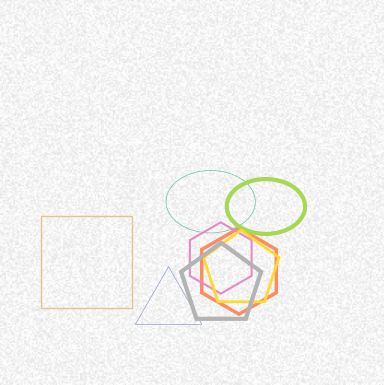[{"shape": "oval", "thickness": 0.5, "radius": 0.58, "center": [0.547, 0.476]}, {"shape": "hexagon", "thickness": 2.5, "radius": 0.56, "center": [0.621, 0.296]}, {"shape": "triangle", "thickness": 0.5, "radius": 0.5, "center": [0.438, 0.207]}, {"shape": "hexagon", "thickness": 1.5, "radius": 0.46, "center": [0.573, 0.33]}, {"shape": "oval", "thickness": 3, "radius": 0.51, "center": [0.691, 0.464]}, {"shape": "pentagon", "thickness": 2, "radius": 0.51, "center": [0.627, 0.3]}, {"shape": "square", "thickness": 1, "radius": 0.6, "center": [0.225, 0.32]}, {"shape": "pentagon", "thickness": 3, "radius": 0.55, "center": [0.574, 0.26]}]